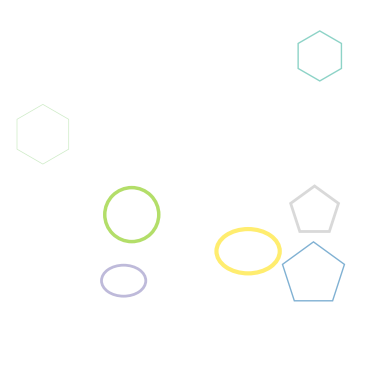[{"shape": "hexagon", "thickness": 1, "radius": 0.32, "center": [0.831, 0.855]}, {"shape": "oval", "thickness": 2, "radius": 0.29, "center": [0.321, 0.271]}, {"shape": "pentagon", "thickness": 1, "radius": 0.42, "center": [0.814, 0.287]}, {"shape": "circle", "thickness": 2.5, "radius": 0.35, "center": [0.342, 0.443]}, {"shape": "pentagon", "thickness": 2, "radius": 0.33, "center": [0.817, 0.452]}, {"shape": "hexagon", "thickness": 0.5, "radius": 0.39, "center": [0.111, 0.651]}, {"shape": "oval", "thickness": 3, "radius": 0.41, "center": [0.644, 0.347]}]